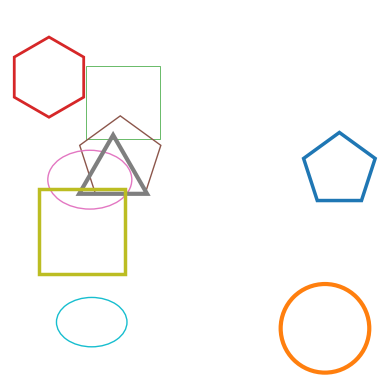[{"shape": "pentagon", "thickness": 2.5, "radius": 0.49, "center": [0.882, 0.558]}, {"shape": "circle", "thickness": 3, "radius": 0.58, "center": [0.844, 0.147]}, {"shape": "square", "thickness": 0.5, "radius": 0.48, "center": [0.319, 0.735]}, {"shape": "hexagon", "thickness": 2, "radius": 0.52, "center": [0.127, 0.8]}, {"shape": "pentagon", "thickness": 1, "radius": 0.55, "center": [0.312, 0.588]}, {"shape": "oval", "thickness": 1, "radius": 0.55, "center": [0.233, 0.533]}, {"shape": "triangle", "thickness": 3, "radius": 0.51, "center": [0.294, 0.548]}, {"shape": "square", "thickness": 2.5, "radius": 0.56, "center": [0.214, 0.399]}, {"shape": "oval", "thickness": 1, "radius": 0.46, "center": [0.238, 0.163]}]